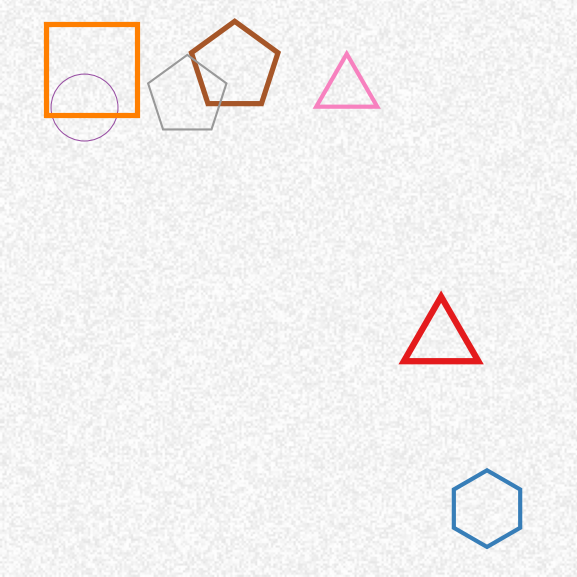[{"shape": "triangle", "thickness": 3, "radius": 0.37, "center": [0.764, 0.411]}, {"shape": "hexagon", "thickness": 2, "radius": 0.33, "center": [0.843, 0.118]}, {"shape": "circle", "thickness": 0.5, "radius": 0.29, "center": [0.146, 0.813]}, {"shape": "square", "thickness": 2.5, "radius": 0.39, "center": [0.158, 0.879]}, {"shape": "pentagon", "thickness": 2.5, "radius": 0.39, "center": [0.406, 0.883]}, {"shape": "triangle", "thickness": 2, "radius": 0.3, "center": [0.6, 0.845]}, {"shape": "pentagon", "thickness": 1, "radius": 0.36, "center": [0.324, 0.833]}]